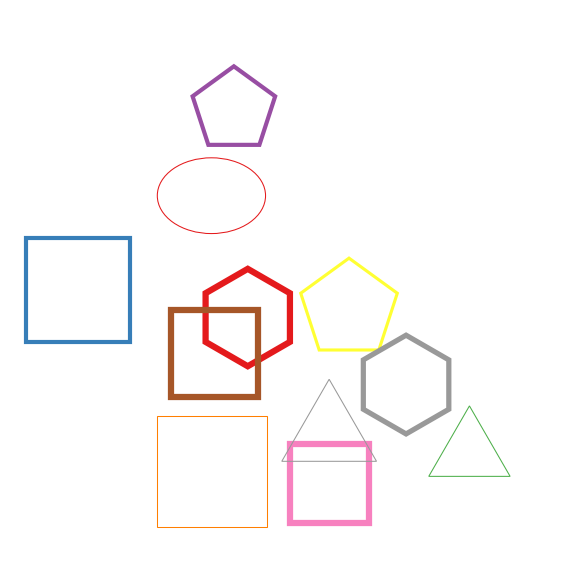[{"shape": "oval", "thickness": 0.5, "radius": 0.47, "center": [0.366, 0.66]}, {"shape": "hexagon", "thickness": 3, "radius": 0.42, "center": [0.429, 0.449]}, {"shape": "square", "thickness": 2, "radius": 0.45, "center": [0.135, 0.497]}, {"shape": "triangle", "thickness": 0.5, "radius": 0.41, "center": [0.813, 0.215]}, {"shape": "pentagon", "thickness": 2, "radius": 0.38, "center": [0.405, 0.809]}, {"shape": "square", "thickness": 0.5, "radius": 0.48, "center": [0.367, 0.182]}, {"shape": "pentagon", "thickness": 1.5, "radius": 0.44, "center": [0.604, 0.464]}, {"shape": "square", "thickness": 3, "radius": 0.38, "center": [0.372, 0.387]}, {"shape": "square", "thickness": 3, "radius": 0.34, "center": [0.571, 0.162]}, {"shape": "hexagon", "thickness": 2.5, "radius": 0.43, "center": [0.703, 0.333]}, {"shape": "triangle", "thickness": 0.5, "radius": 0.47, "center": [0.57, 0.248]}]